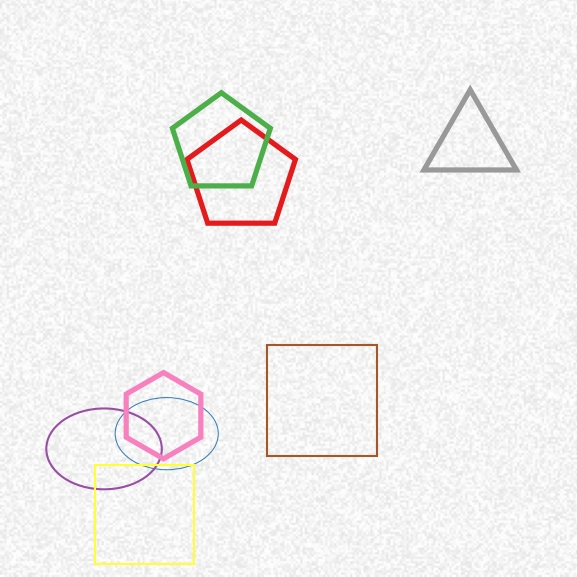[{"shape": "pentagon", "thickness": 2.5, "radius": 0.49, "center": [0.418, 0.693]}, {"shape": "oval", "thickness": 0.5, "radius": 0.45, "center": [0.289, 0.248]}, {"shape": "pentagon", "thickness": 2.5, "radius": 0.45, "center": [0.383, 0.749]}, {"shape": "oval", "thickness": 1, "radius": 0.5, "center": [0.18, 0.222]}, {"shape": "square", "thickness": 1, "radius": 0.43, "center": [0.25, 0.108]}, {"shape": "square", "thickness": 1, "radius": 0.48, "center": [0.557, 0.306]}, {"shape": "hexagon", "thickness": 2.5, "radius": 0.37, "center": [0.283, 0.279]}, {"shape": "triangle", "thickness": 2.5, "radius": 0.46, "center": [0.814, 0.751]}]